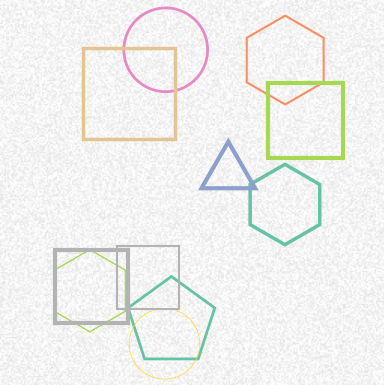[{"shape": "hexagon", "thickness": 2.5, "radius": 0.52, "center": [0.74, 0.469]}, {"shape": "pentagon", "thickness": 2, "radius": 0.59, "center": [0.445, 0.164]}, {"shape": "hexagon", "thickness": 1.5, "radius": 0.58, "center": [0.741, 0.844]}, {"shape": "triangle", "thickness": 3, "radius": 0.4, "center": [0.593, 0.551]}, {"shape": "circle", "thickness": 2, "radius": 0.54, "center": [0.43, 0.871]}, {"shape": "hexagon", "thickness": 1, "radius": 0.53, "center": [0.233, 0.245]}, {"shape": "square", "thickness": 3, "radius": 0.49, "center": [0.793, 0.687]}, {"shape": "circle", "thickness": 0.5, "radius": 0.46, "center": [0.427, 0.107]}, {"shape": "square", "thickness": 2.5, "radius": 0.59, "center": [0.335, 0.757]}, {"shape": "square", "thickness": 3, "radius": 0.47, "center": [0.238, 0.256]}, {"shape": "square", "thickness": 1.5, "radius": 0.41, "center": [0.384, 0.279]}]